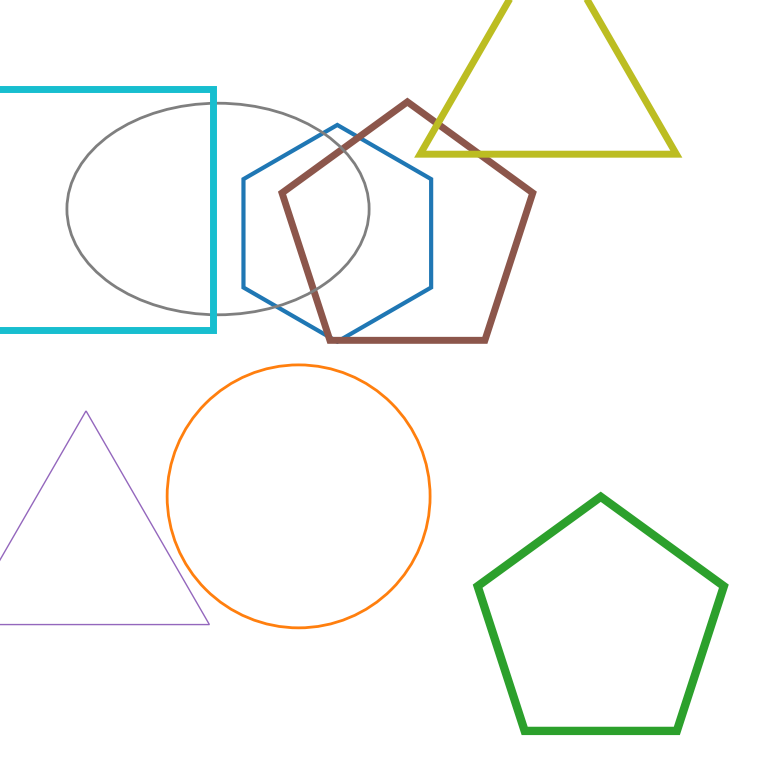[{"shape": "hexagon", "thickness": 1.5, "radius": 0.7, "center": [0.438, 0.697]}, {"shape": "circle", "thickness": 1, "radius": 0.85, "center": [0.388, 0.355]}, {"shape": "pentagon", "thickness": 3, "radius": 0.84, "center": [0.78, 0.187]}, {"shape": "triangle", "thickness": 0.5, "radius": 0.93, "center": [0.112, 0.281]}, {"shape": "pentagon", "thickness": 2.5, "radius": 0.86, "center": [0.529, 0.697]}, {"shape": "oval", "thickness": 1, "radius": 0.98, "center": [0.283, 0.729]}, {"shape": "triangle", "thickness": 2.5, "radius": 0.96, "center": [0.712, 0.896]}, {"shape": "square", "thickness": 2.5, "radius": 0.78, "center": [0.119, 0.728]}]